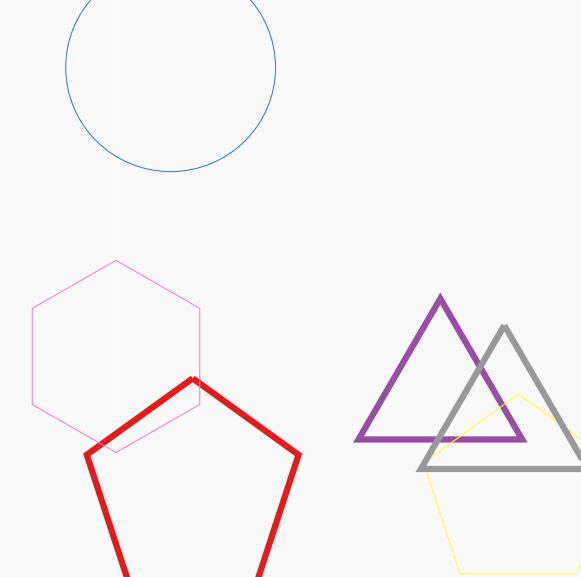[{"shape": "pentagon", "thickness": 3, "radius": 0.96, "center": [0.331, 0.152]}, {"shape": "circle", "thickness": 0.5, "radius": 0.9, "center": [0.294, 0.882]}, {"shape": "triangle", "thickness": 3, "radius": 0.81, "center": [0.758, 0.319]}, {"shape": "pentagon", "thickness": 0.5, "radius": 0.86, "center": [0.892, 0.145]}, {"shape": "hexagon", "thickness": 0.5, "radius": 0.83, "center": [0.2, 0.382]}, {"shape": "triangle", "thickness": 3, "radius": 0.83, "center": [0.868, 0.27]}]